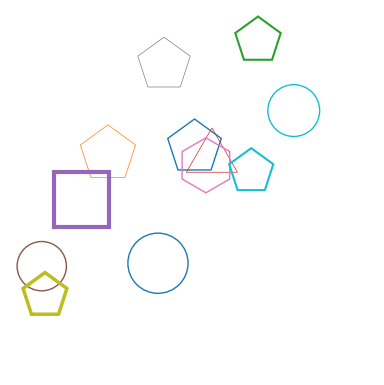[{"shape": "circle", "thickness": 1, "radius": 0.39, "center": [0.41, 0.316]}, {"shape": "pentagon", "thickness": 1, "radius": 0.37, "center": [0.505, 0.618]}, {"shape": "pentagon", "thickness": 0.5, "radius": 0.38, "center": [0.28, 0.6]}, {"shape": "pentagon", "thickness": 1.5, "radius": 0.31, "center": [0.67, 0.895]}, {"shape": "triangle", "thickness": 0.5, "radius": 0.38, "center": [0.55, 0.591]}, {"shape": "square", "thickness": 3, "radius": 0.36, "center": [0.212, 0.482]}, {"shape": "circle", "thickness": 1, "radius": 0.32, "center": [0.108, 0.309]}, {"shape": "hexagon", "thickness": 1, "radius": 0.36, "center": [0.535, 0.571]}, {"shape": "pentagon", "thickness": 0.5, "radius": 0.36, "center": [0.426, 0.832]}, {"shape": "pentagon", "thickness": 2.5, "radius": 0.3, "center": [0.117, 0.232]}, {"shape": "circle", "thickness": 1, "radius": 0.34, "center": [0.763, 0.713]}, {"shape": "pentagon", "thickness": 1.5, "radius": 0.3, "center": [0.653, 0.555]}]